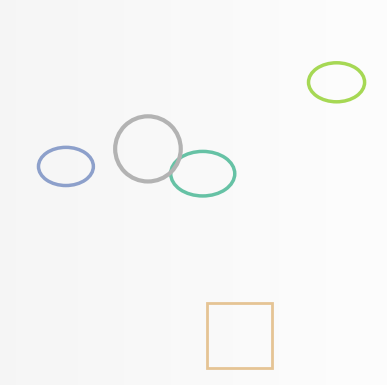[{"shape": "oval", "thickness": 2.5, "radius": 0.41, "center": [0.523, 0.549]}, {"shape": "oval", "thickness": 2.5, "radius": 0.35, "center": [0.17, 0.568]}, {"shape": "oval", "thickness": 2.5, "radius": 0.36, "center": [0.869, 0.786]}, {"shape": "square", "thickness": 2, "radius": 0.42, "center": [0.617, 0.13]}, {"shape": "circle", "thickness": 3, "radius": 0.42, "center": [0.382, 0.613]}]